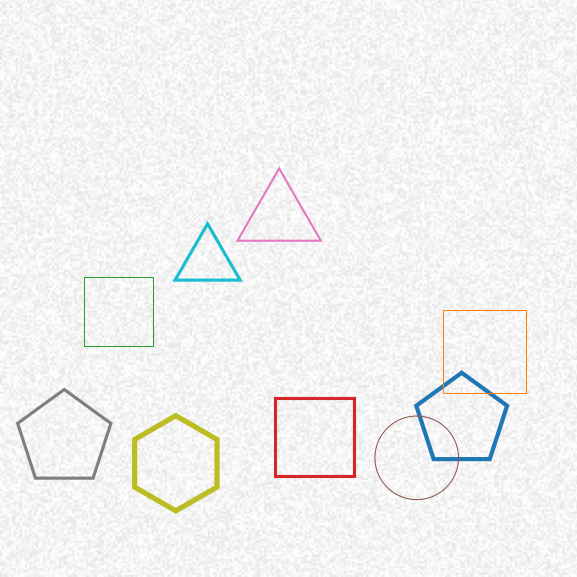[{"shape": "pentagon", "thickness": 2, "radius": 0.41, "center": [0.799, 0.271]}, {"shape": "square", "thickness": 0.5, "radius": 0.36, "center": [0.839, 0.391]}, {"shape": "square", "thickness": 0.5, "radius": 0.3, "center": [0.205, 0.46]}, {"shape": "square", "thickness": 1.5, "radius": 0.34, "center": [0.545, 0.243]}, {"shape": "circle", "thickness": 0.5, "radius": 0.36, "center": [0.722, 0.206]}, {"shape": "triangle", "thickness": 1, "radius": 0.42, "center": [0.483, 0.624]}, {"shape": "pentagon", "thickness": 1.5, "radius": 0.42, "center": [0.111, 0.24]}, {"shape": "hexagon", "thickness": 2.5, "radius": 0.41, "center": [0.304, 0.197]}, {"shape": "triangle", "thickness": 1.5, "radius": 0.33, "center": [0.359, 0.547]}]